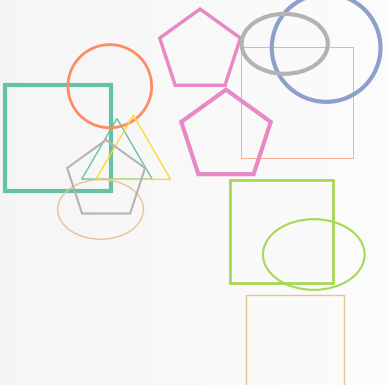[{"shape": "square", "thickness": 3, "radius": 0.69, "center": [0.15, 0.642]}, {"shape": "triangle", "thickness": 1, "radius": 0.52, "center": [0.302, 0.587]}, {"shape": "square", "thickness": 0.5, "radius": 0.72, "center": [0.767, 0.735]}, {"shape": "circle", "thickness": 2, "radius": 0.54, "center": [0.283, 0.776]}, {"shape": "circle", "thickness": 3, "radius": 0.7, "center": [0.842, 0.876]}, {"shape": "pentagon", "thickness": 3, "radius": 0.61, "center": [0.583, 0.646]}, {"shape": "pentagon", "thickness": 2.5, "radius": 0.55, "center": [0.516, 0.867]}, {"shape": "square", "thickness": 2, "radius": 0.67, "center": [0.726, 0.399]}, {"shape": "oval", "thickness": 1.5, "radius": 0.66, "center": [0.81, 0.339]}, {"shape": "triangle", "thickness": 1, "radius": 0.56, "center": [0.344, 0.59]}, {"shape": "square", "thickness": 1, "radius": 0.63, "center": [0.762, 0.107]}, {"shape": "oval", "thickness": 1, "radius": 0.55, "center": [0.26, 0.456]}, {"shape": "pentagon", "thickness": 1.5, "radius": 0.53, "center": [0.274, 0.531]}, {"shape": "oval", "thickness": 3, "radius": 0.56, "center": [0.735, 0.886]}]